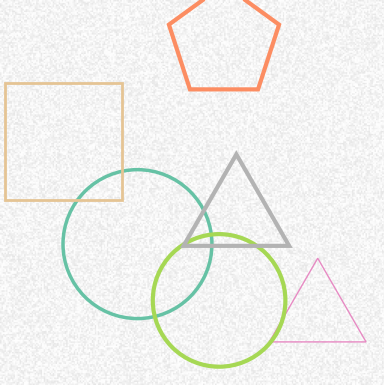[{"shape": "circle", "thickness": 2.5, "radius": 0.97, "center": [0.357, 0.366]}, {"shape": "pentagon", "thickness": 3, "radius": 0.75, "center": [0.582, 0.89]}, {"shape": "triangle", "thickness": 1, "radius": 0.72, "center": [0.825, 0.184]}, {"shape": "circle", "thickness": 3, "radius": 0.86, "center": [0.569, 0.22]}, {"shape": "square", "thickness": 2, "radius": 0.76, "center": [0.165, 0.633]}, {"shape": "triangle", "thickness": 3, "radius": 0.79, "center": [0.614, 0.441]}]